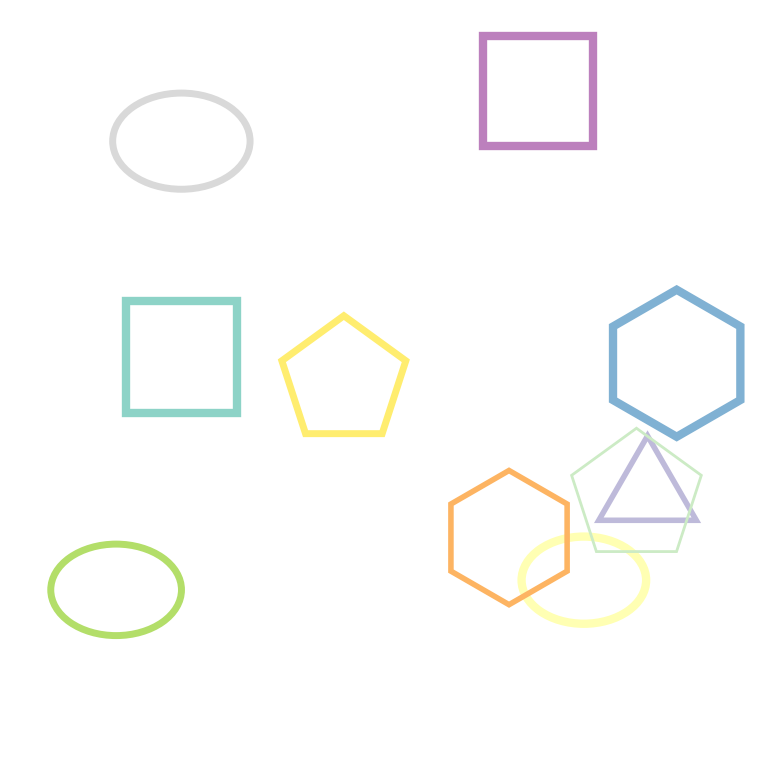[{"shape": "square", "thickness": 3, "radius": 0.36, "center": [0.236, 0.537]}, {"shape": "oval", "thickness": 3, "radius": 0.4, "center": [0.758, 0.247]}, {"shape": "triangle", "thickness": 2, "radius": 0.37, "center": [0.841, 0.361]}, {"shape": "hexagon", "thickness": 3, "radius": 0.48, "center": [0.879, 0.528]}, {"shape": "hexagon", "thickness": 2, "radius": 0.44, "center": [0.661, 0.302]}, {"shape": "oval", "thickness": 2.5, "radius": 0.42, "center": [0.151, 0.234]}, {"shape": "oval", "thickness": 2.5, "radius": 0.45, "center": [0.236, 0.817]}, {"shape": "square", "thickness": 3, "radius": 0.36, "center": [0.698, 0.882]}, {"shape": "pentagon", "thickness": 1, "radius": 0.44, "center": [0.827, 0.355]}, {"shape": "pentagon", "thickness": 2.5, "radius": 0.42, "center": [0.447, 0.505]}]